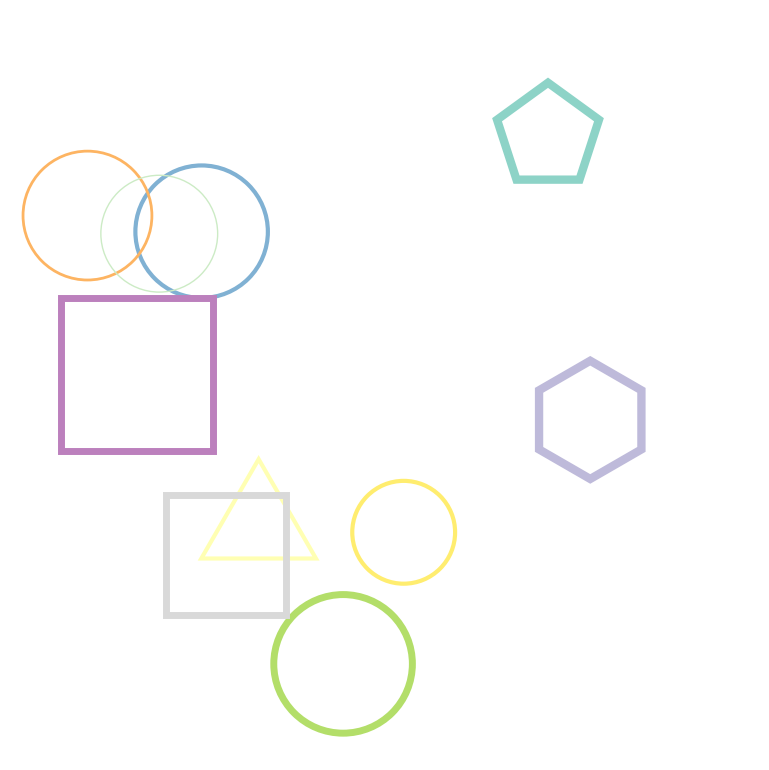[{"shape": "pentagon", "thickness": 3, "radius": 0.35, "center": [0.712, 0.823]}, {"shape": "triangle", "thickness": 1.5, "radius": 0.43, "center": [0.336, 0.318]}, {"shape": "hexagon", "thickness": 3, "radius": 0.38, "center": [0.767, 0.455]}, {"shape": "circle", "thickness": 1.5, "radius": 0.43, "center": [0.262, 0.699]}, {"shape": "circle", "thickness": 1, "radius": 0.42, "center": [0.114, 0.72]}, {"shape": "circle", "thickness": 2.5, "radius": 0.45, "center": [0.446, 0.138]}, {"shape": "square", "thickness": 2.5, "radius": 0.39, "center": [0.294, 0.279]}, {"shape": "square", "thickness": 2.5, "radius": 0.5, "center": [0.178, 0.514]}, {"shape": "circle", "thickness": 0.5, "radius": 0.38, "center": [0.207, 0.697]}, {"shape": "circle", "thickness": 1.5, "radius": 0.33, "center": [0.524, 0.309]}]